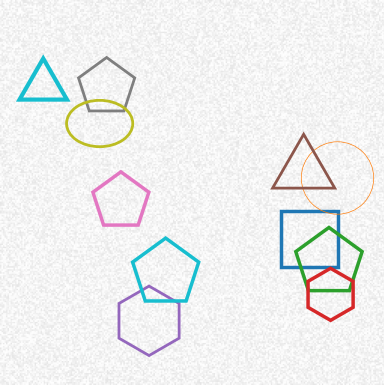[{"shape": "square", "thickness": 2.5, "radius": 0.37, "center": [0.804, 0.38]}, {"shape": "circle", "thickness": 0.5, "radius": 0.47, "center": [0.877, 0.538]}, {"shape": "pentagon", "thickness": 2.5, "radius": 0.45, "center": [0.854, 0.318]}, {"shape": "hexagon", "thickness": 2.5, "radius": 0.34, "center": [0.859, 0.235]}, {"shape": "hexagon", "thickness": 2, "radius": 0.45, "center": [0.387, 0.167]}, {"shape": "triangle", "thickness": 2, "radius": 0.47, "center": [0.789, 0.558]}, {"shape": "pentagon", "thickness": 2.5, "radius": 0.38, "center": [0.314, 0.477]}, {"shape": "pentagon", "thickness": 2, "radius": 0.38, "center": [0.277, 0.774]}, {"shape": "oval", "thickness": 2, "radius": 0.43, "center": [0.259, 0.679]}, {"shape": "triangle", "thickness": 3, "radius": 0.36, "center": [0.112, 0.777]}, {"shape": "pentagon", "thickness": 2.5, "radius": 0.45, "center": [0.43, 0.291]}]